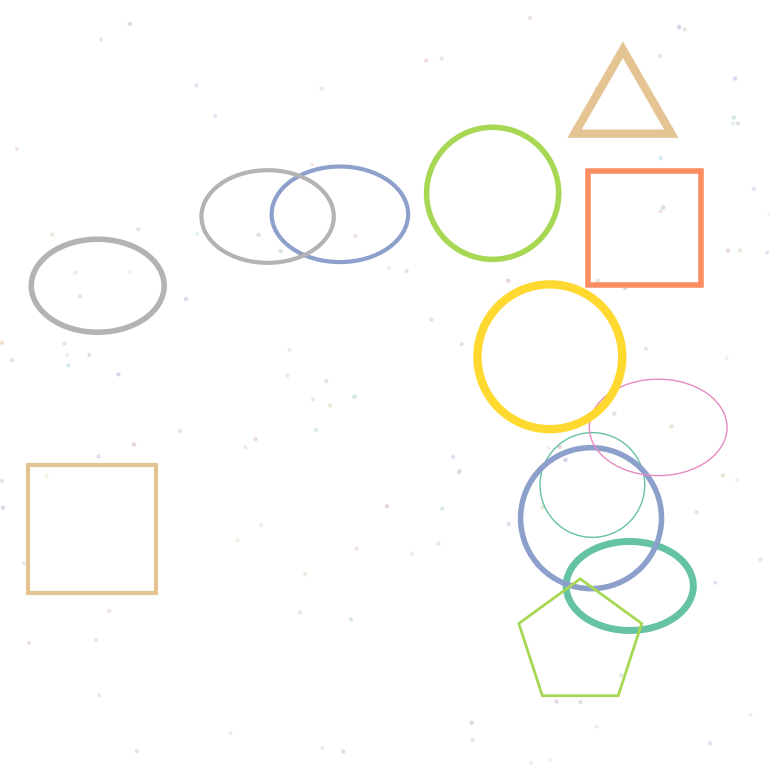[{"shape": "oval", "thickness": 2.5, "radius": 0.41, "center": [0.818, 0.239]}, {"shape": "circle", "thickness": 0.5, "radius": 0.34, "center": [0.769, 0.37]}, {"shape": "square", "thickness": 2, "radius": 0.37, "center": [0.837, 0.704]}, {"shape": "oval", "thickness": 1.5, "radius": 0.44, "center": [0.441, 0.722]}, {"shape": "circle", "thickness": 2, "radius": 0.46, "center": [0.768, 0.327]}, {"shape": "oval", "thickness": 0.5, "radius": 0.45, "center": [0.855, 0.445]}, {"shape": "pentagon", "thickness": 1, "radius": 0.42, "center": [0.754, 0.164]}, {"shape": "circle", "thickness": 2, "radius": 0.43, "center": [0.64, 0.749]}, {"shape": "circle", "thickness": 3, "radius": 0.47, "center": [0.714, 0.537]}, {"shape": "triangle", "thickness": 3, "radius": 0.36, "center": [0.809, 0.863]}, {"shape": "square", "thickness": 1.5, "radius": 0.42, "center": [0.12, 0.313]}, {"shape": "oval", "thickness": 1.5, "radius": 0.43, "center": [0.348, 0.719]}, {"shape": "oval", "thickness": 2, "radius": 0.43, "center": [0.127, 0.629]}]